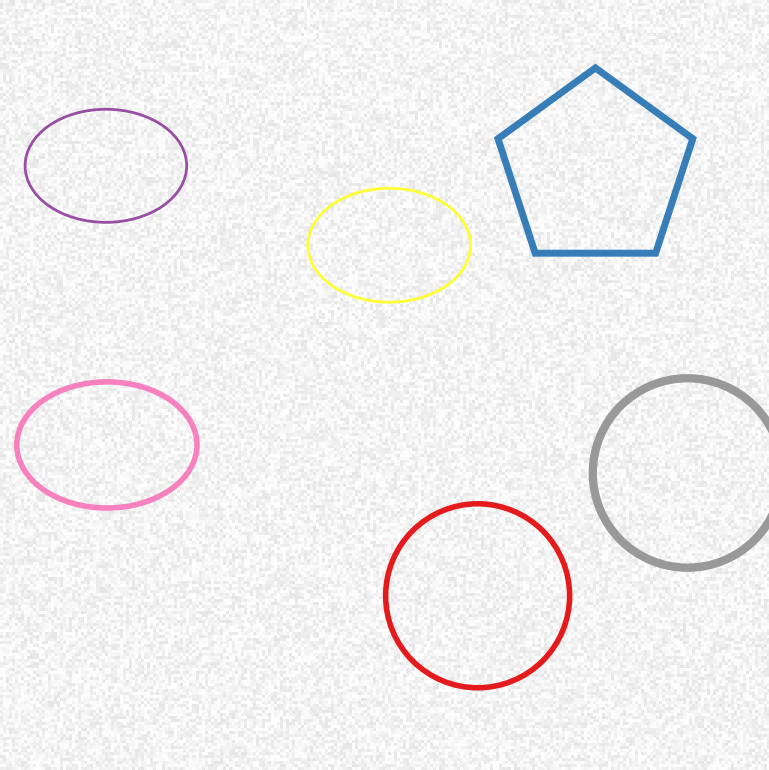[{"shape": "circle", "thickness": 2, "radius": 0.6, "center": [0.62, 0.226]}, {"shape": "pentagon", "thickness": 2.5, "radius": 0.67, "center": [0.773, 0.779]}, {"shape": "oval", "thickness": 1, "radius": 0.52, "center": [0.138, 0.785]}, {"shape": "oval", "thickness": 1, "radius": 0.53, "center": [0.505, 0.682]}, {"shape": "oval", "thickness": 2, "radius": 0.59, "center": [0.139, 0.422]}, {"shape": "circle", "thickness": 3, "radius": 0.62, "center": [0.893, 0.386]}]